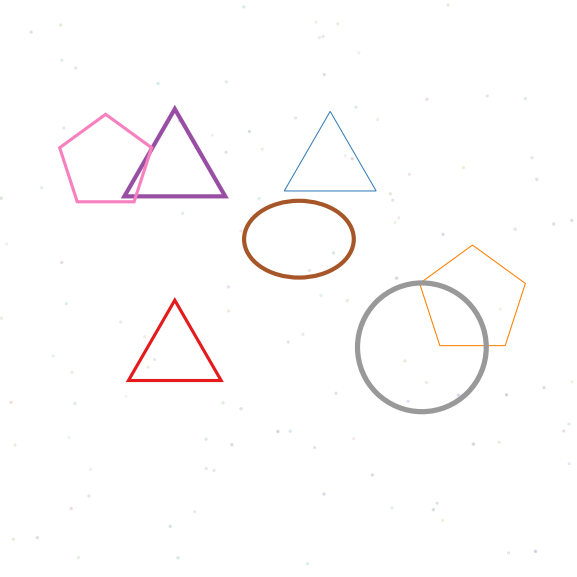[{"shape": "triangle", "thickness": 1.5, "radius": 0.46, "center": [0.303, 0.387]}, {"shape": "triangle", "thickness": 0.5, "radius": 0.46, "center": [0.572, 0.714]}, {"shape": "triangle", "thickness": 2, "radius": 0.5, "center": [0.303, 0.71]}, {"shape": "pentagon", "thickness": 0.5, "radius": 0.48, "center": [0.818, 0.479]}, {"shape": "oval", "thickness": 2, "radius": 0.47, "center": [0.518, 0.585]}, {"shape": "pentagon", "thickness": 1.5, "radius": 0.42, "center": [0.183, 0.717]}, {"shape": "circle", "thickness": 2.5, "radius": 0.56, "center": [0.731, 0.398]}]